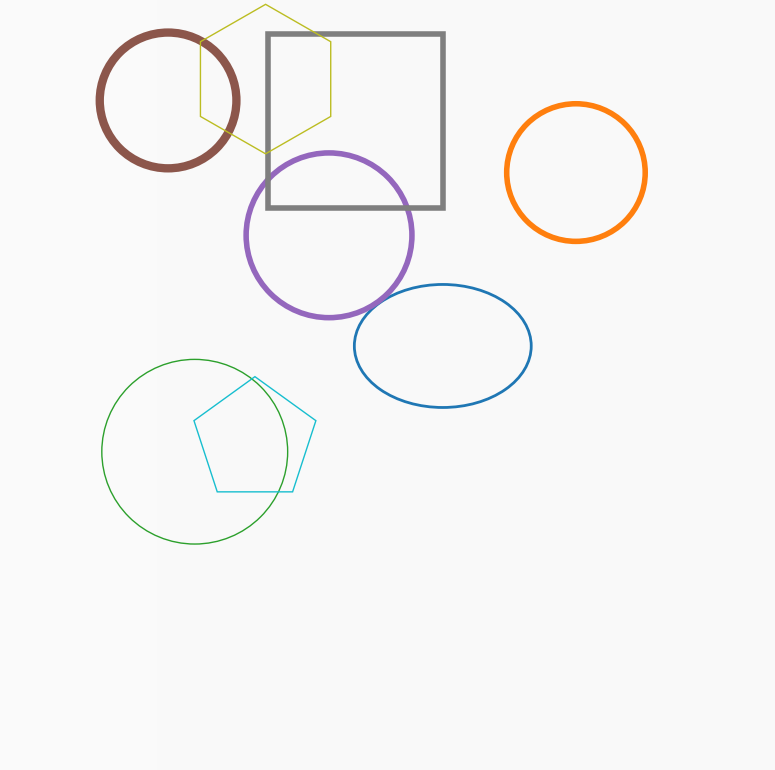[{"shape": "oval", "thickness": 1, "radius": 0.57, "center": [0.571, 0.551]}, {"shape": "circle", "thickness": 2, "radius": 0.45, "center": [0.743, 0.776]}, {"shape": "circle", "thickness": 0.5, "radius": 0.6, "center": [0.251, 0.413]}, {"shape": "circle", "thickness": 2, "radius": 0.53, "center": [0.425, 0.694]}, {"shape": "circle", "thickness": 3, "radius": 0.44, "center": [0.217, 0.87]}, {"shape": "square", "thickness": 2, "radius": 0.56, "center": [0.459, 0.843]}, {"shape": "hexagon", "thickness": 0.5, "radius": 0.49, "center": [0.343, 0.897]}, {"shape": "pentagon", "thickness": 0.5, "radius": 0.41, "center": [0.329, 0.428]}]